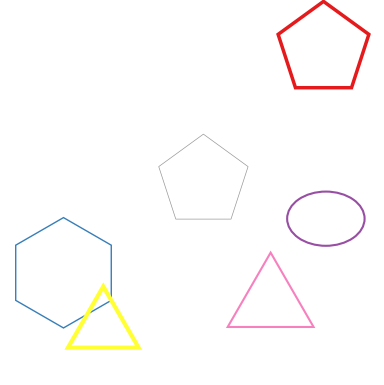[{"shape": "pentagon", "thickness": 2.5, "radius": 0.62, "center": [0.84, 0.872]}, {"shape": "hexagon", "thickness": 1, "radius": 0.72, "center": [0.165, 0.291]}, {"shape": "oval", "thickness": 1.5, "radius": 0.5, "center": [0.846, 0.432]}, {"shape": "triangle", "thickness": 3, "radius": 0.53, "center": [0.268, 0.15]}, {"shape": "triangle", "thickness": 1.5, "radius": 0.64, "center": [0.703, 0.215]}, {"shape": "pentagon", "thickness": 0.5, "radius": 0.61, "center": [0.528, 0.53]}]